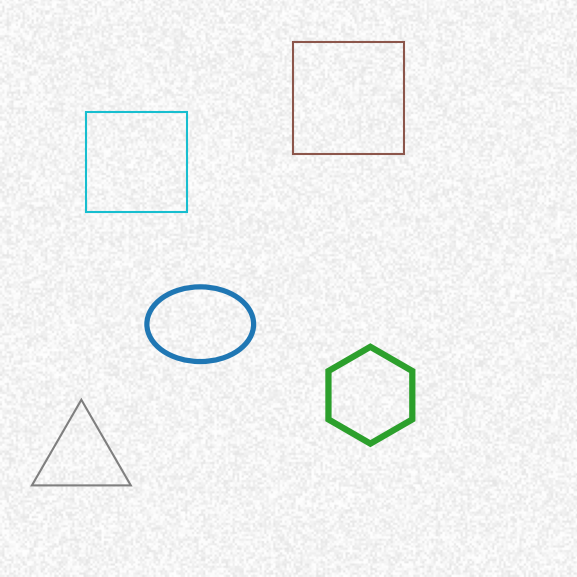[{"shape": "oval", "thickness": 2.5, "radius": 0.46, "center": [0.347, 0.438]}, {"shape": "hexagon", "thickness": 3, "radius": 0.42, "center": [0.641, 0.315]}, {"shape": "square", "thickness": 1, "radius": 0.48, "center": [0.604, 0.83]}, {"shape": "triangle", "thickness": 1, "radius": 0.49, "center": [0.141, 0.208]}, {"shape": "square", "thickness": 1, "radius": 0.43, "center": [0.236, 0.718]}]